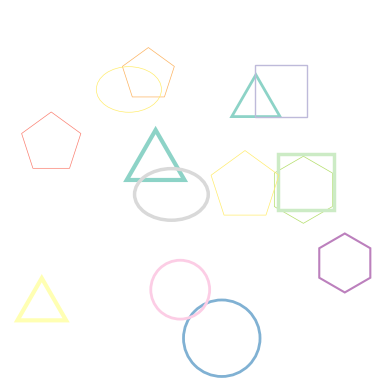[{"shape": "triangle", "thickness": 3, "radius": 0.43, "center": [0.404, 0.576]}, {"shape": "triangle", "thickness": 2, "radius": 0.36, "center": [0.665, 0.733]}, {"shape": "triangle", "thickness": 3, "radius": 0.37, "center": [0.108, 0.204]}, {"shape": "square", "thickness": 1, "radius": 0.34, "center": [0.73, 0.763]}, {"shape": "pentagon", "thickness": 0.5, "radius": 0.4, "center": [0.133, 0.628]}, {"shape": "circle", "thickness": 2, "radius": 0.5, "center": [0.576, 0.121]}, {"shape": "pentagon", "thickness": 0.5, "radius": 0.35, "center": [0.385, 0.806]}, {"shape": "hexagon", "thickness": 0.5, "radius": 0.44, "center": [0.788, 0.507]}, {"shape": "circle", "thickness": 2, "radius": 0.38, "center": [0.468, 0.248]}, {"shape": "oval", "thickness": 2.5, "radius": 0.48, "center": [0.445, 0.495]}, {"shape": "hexagon", "thickness": 1.5, "radius": 0.38, "center": [0.896, 0.317]}, {"shape": "square", "thickness": 2.5, "radius": 0.36, "center": [0.794, 0.527]}, {"shape": "pentagon", "thickness": 0.5, "radius": 0.46, "center": [0.636, 0.516]}, {"shape": "oval", "thickness": 0.5, "radius": 0.42, "center": [0.335, 0.768]}]